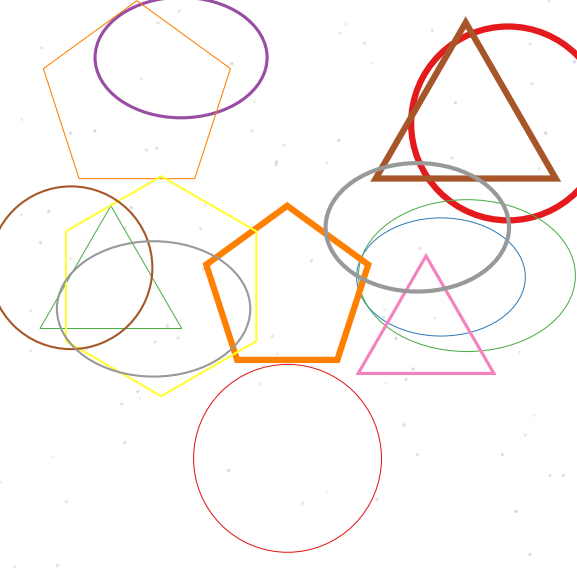[{"shape": "circle", "thickness": 3, "radius": 0.84, "center": [0.88, 0.785]}, {"shape": "circle", "thickness": 0.5, "radius": 0.81, "center": [0.498, 0.205]}, {"shape": "oval", "thickness": 0.5, "radius": 0.73, "center": [0.764, 0.52]}, {"shape": "triangle", "thickness": 0.5, "radius": 0.71, "center": [0.192, 0.501]}, {"shape": "oval", "thickness": 0.5, "radius": 0.94, "center": [0.809, 0.522]}, {"shape": "oval", "thickness": 1.5, "radius": 0.74, "center": [0.314, 0.899]}, {"shape": "pentagon", "thickness": 0.5, "radius": 0.85, "center": [0.237, 0.828]}, {"shape": "pentagon", "thickness": 3, "radius": 0.74, "center": [0.497, 0.495]}, {"shape": "hexagon", "thickness": 1, "radius": 0.95, "center": [0.279, 0.504]}, {"shape": "circle", "thickness": 1, "radius": 0.7, "center": [0.123, 0.535]}, {"shape": "triangle", "thickness": 3, "radius": 0.9, "center": [0.806, 0.78]}, {"shape": "triangle", "thickness": 1.5, "radius": 0.68, "center": [0.738, 0.42]}, {"shape": "oval", "thickness": 2, "radius": 0.79, "center": [0.723, 0.606]}, {"shape": "oval", "thickness": 1, "radius": 0.84, "center": [0.266, 0.464]}]